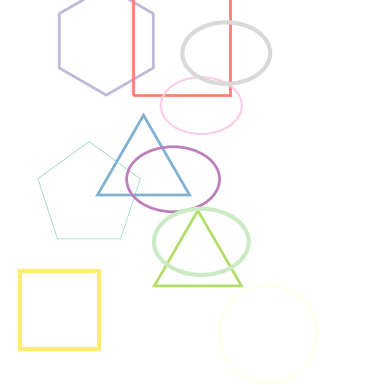[{"shape": "pentagon", "thickness": 0.5, "radius": 0.7, "center": [0.231, 0.493]}, {"shape": "circle", "thickness": 0.5, "radius": 0.63, "center": [0.696, 0.132]}, {"shape": "hexagon", "thickness": 2, "radius": 0.71, "center": [0.276, 0.894]}, {"shape": "square", "thickness": 2, "radius": 0.63, "center": [0.471, 0.881]}, {"shape": "triangle", "thickness": 2, "radius": 0.69, "center": [0.373, 0.563]}, {"shape": "triangle", "thickness": 2, "radius": 0.65, "center": [0.514, 0.323]}, {"shape": "oval", "thickness": 1.5, "radius": 0.53, "center": [0.523, 0.726]}, {"shape": "oval", "thickness": 3, "radius": 0.57, "center": [0.588, 0.862]}, {"shape": "oval", "thickness": 2, "radius": 0.6, "center": [0.45, 0.534]}, {"shape": "oval", "thickness": 3, "radius": 0.61, "center": [0.523, 0.372]}, {"shape": "square", "thickness": 3, "radius": 0.51, "center": [0.155, 0.195]}]